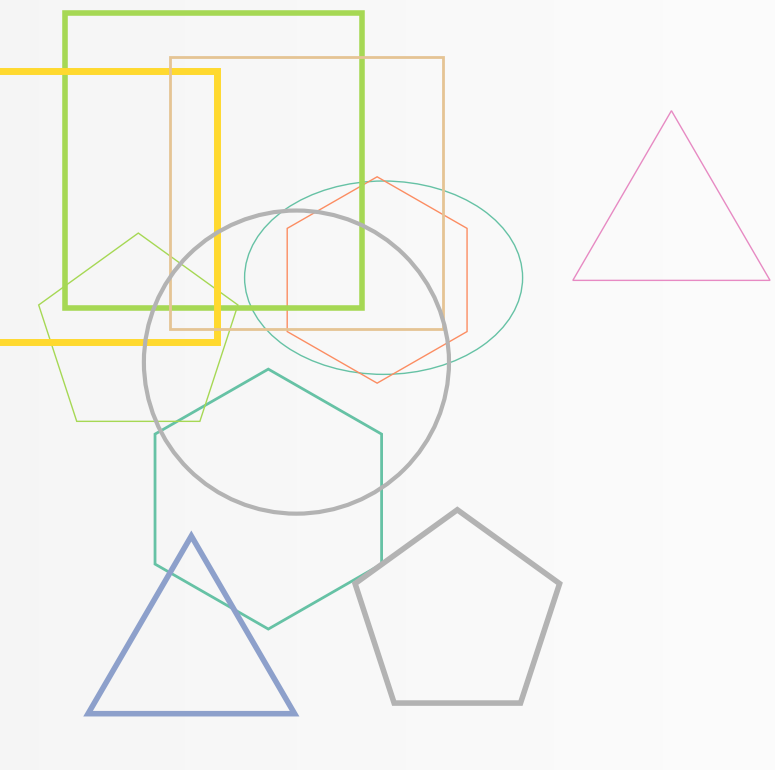[{"shape": "hexagon", "thickness": 1, "radius": 0.84, "center": [0.346, 0.352]}, {"shape": "oval", "thickness": 0.5, "radius": 0.9, "center": [0.495, 0.639]}, {"shape": "hexagon", "thickness": 0.5, "radius": 0.67, "center": [0.487, 0.636]}, {"shape": "triangle", "thickness": 2, "radius": 0.77, "center": [0.247, 0.15]}, {"shape": "triangle", "thickness": 0.5, "radius": 0.73, "center": [0.866, 0.709]}, {"shape": "square", "thickness": 2, "radius": 0.96, "center": [0.276, 0.792]}, {"shape": "pentagon", "thickness": 0.5, "radius": 0.68, "center": [0.178, 0.562]}, {"shape": "square", "thickness": 2.5, "radius": 0.88, "center": [0.104, 0.731]}, {"shape": "square", "thickness": 1, "radius": 0.88, "center": [0.396, 0.749]}, {"shape": "pentagon", "thickness": 2, "radius": 0.69, "center": [0.59, 0.199]}, {"shape": "circle", "thickness": 1.5, "radius": 0.98, "center": [0.382, 0.53]}]